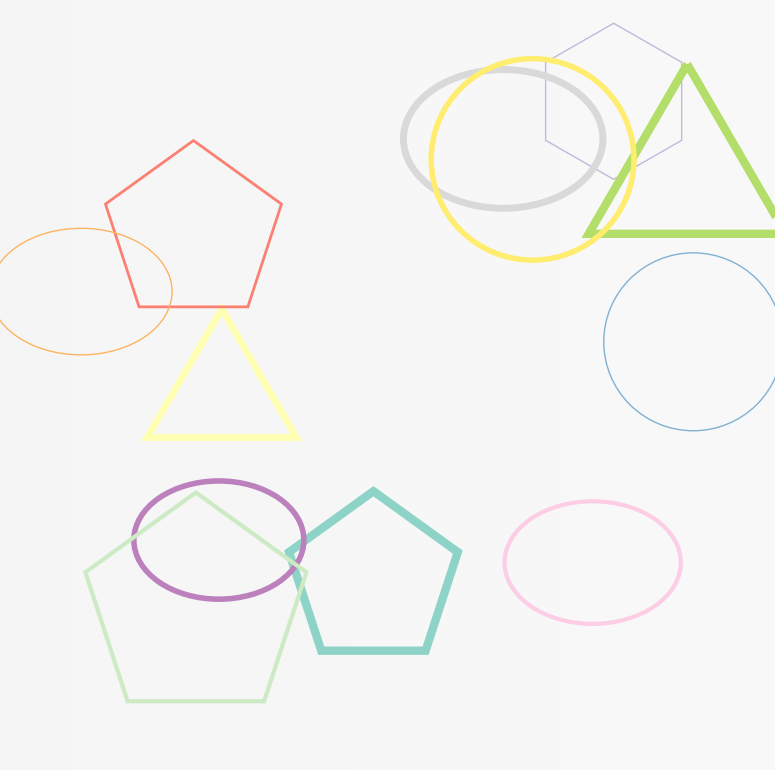[{"shape": "pentagon", "thickness": 3, "radius": 0.57, "center": [0.482, 0.248]}, {"shape": "triangle", "thickness": 2.5, "radius": 0.56, "center": [0.286, 0.487]}, {"shape": "hexagon", "thickness": 0.5, "radius": 0.51, "center": [0.792, 0.868]}, {"shape": "pentagon", "thickness": 1, "radius": 0.6, "center": [0.25, 0.698]}, {"shape": "circle", "thickness": 0.5, "radius": 0.58, "center": [0.895, 0.556]}, {"shape": "oval", "thickness": 0.5, "radius": 0.59, "center": [0.105, 0.621]}, {"shape": "triangle", "thickness": 3, "radius": 0.73, "center": [0.887, 0.77]}, {"shape": "oval", "thickness": 1.5, "radius": 0.57, "center": [0.765, 0.269]}, {"shape": "oval", "thickness": 2.5, "radius": 0.64, "center": [0.649, 0.82]}, {"shape": "oval", "thickness": 2, "radius": 0.55, "center": [0.282, 0.299]}, {"shape": "pentagon", "thickness": 1.5, "radius": 0.75, "center": [0.253, 0.21]}, {"shape": "circle", "thickness": 2, "radius": 0.65, "center": [0.687, 0.793]}]